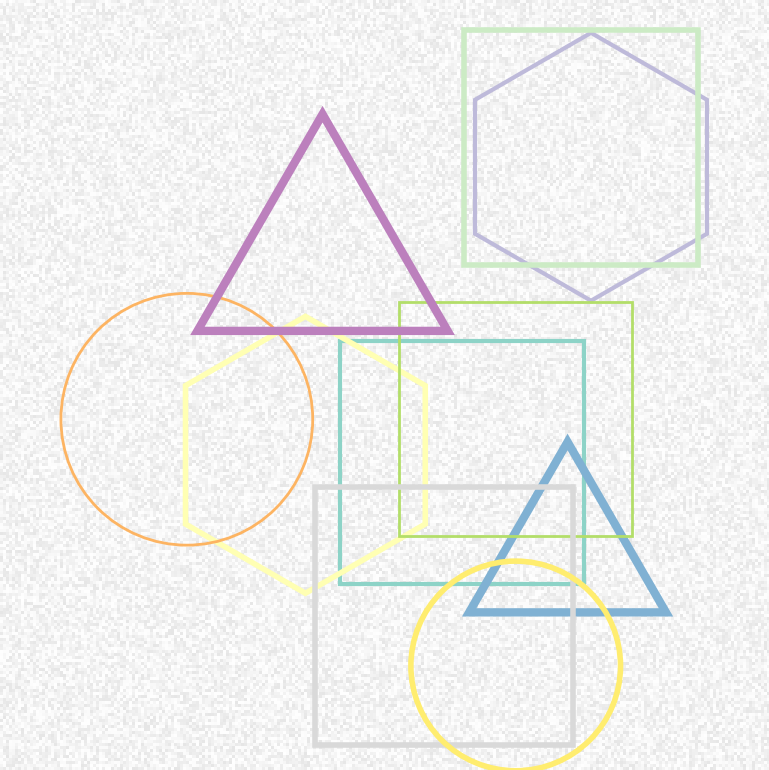[{"shape": "square", "thickness": 1.5, "radius": 0.79, "center": [0.6, 0.399]}, {"shape": "hexagon", "thickness": 2, "radius": 0.9, "center": [0.397, 0.409]}, {"shape": "hexagon", "thickness": 1.5, "radius": 0.87, "center": [0.768, 0.783]}, {"shape": "triangle", "thickness": 3, "radius": 0.74, "center": [0.737, 0.278]}, {"shape": "circle", "thickness": 1, "radius": 0.82, "center": [0.243, 0.456]}, {"shape": "square", "thickness": 1, "radius": 0.76, "center": [0.669, 0.456]}, {"shape": "square", "thickness": 2, "radius": 0.84, "center": [0.577, 0.2]}, {"shape": "triangle", "thickness": 3, "radius": 0.94, "center": [0.419, 0.664]}, {"shape": "square", "thickness": 2, "radius": 0.76, "center": [0.754, 0.808]}, {"shape": "circle", "thickness": 2, "radius": 0.68, "center": [0.67, 0.135]}]